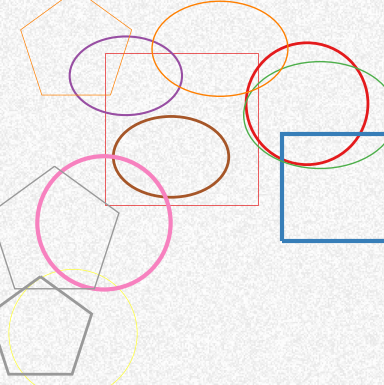[{"shape": "square", "thickness": 0.5, "radius": 0.99, "center": [0.471, 0.665]}, {"shape": "circle", "thickness": 2, "radius": 0.79, "center": [0.798, 0.731]}, {"shape": "square", "thickness": 3, "radius": 0.69, "center": [0.872, 0.514]}, {"shape": "oval", "thickness": 1, "radius": 0.99, "center": [0.831, 0.701]}, {"shape": "oval", "thickness": 1.5, "radius": 0.73, "center": [0.327, 0.803]}, {"shape": "oval", "thickness": 1, "radius": 0.88, "center": [0.571, 0.873]}, {"shape": "pentagon", "thickness": 0.5, "radius": 0.76, "center": [0.198, 0.876]}, {"shape": "circle", "thickness": 0.5, "radius": 0.83, "center": [0.19, 0.134]}, {"shape": "oval", "thickness": 2, "radius": 0.75, "center": [0.444, 0.593]}, {"shape": "circle", "thickness": 3, "radius": 0.87, "center": [0.27, 0.421]}, {"shape": "pentagon", "thickness": 2, "radius": 0.7, "center": [0.105, 0.141]}, {"shape": "pentagon", "thickness": 1, "radius": 0.88, "center": [0.142, 0.392]}]